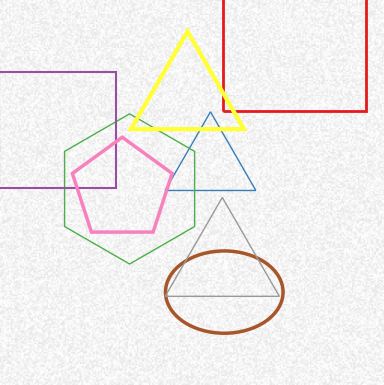[{"shape": "square", "thickness": 2, "radius": 0.93, "center": [0.765, 0.896]}, {"shape": "triangle", "thickness": 1, "radius": 0.68, "center": [0.547, 0.573]}, {"shape": "hexagon", "thickness": 1, "radius": 0.98, "center": [0.337, 0.509]}, {"shape": "square", "thickness": 1.5, "radius": 0.76, "center": [0.15, 0.663]}, {"shape": "triangle", "thickness": 3, "radius": 0.85, "center": [0.487, 0.749]}, {"shape": "oval", "thickness": 2.5, "radius": 0.76, "center": [0.583, 0.241]}, {"shape": "pentagon", "thickness": 2.5, "radius": 0.68, "center": [0.318, 0.507]}, {"shape": "triangle", "thickness": 1, "radius": 0.86, "center": [0.577, 0.316]}]